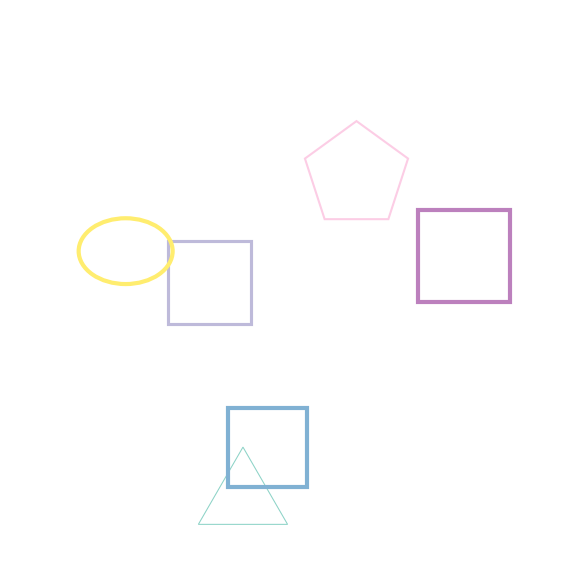[{"shape": "triangle", "thickness": 0.5, "radius": 0.45, "center": [0.421, 0.136]}, {"shape": "square", "thickness": 1.5, "radius": 0.36, "center": [0.363, 0.509]}, {"shape": "square", "thickness": 2, "radius": 0.34, "center": [0.464, 0.224]}, {"shape": "pentagon", "thickness": 1, "radius": 0.47, "center": [0.617, 0.696]}, {"shape": "square", "thickness": 2, "radius": 0.4, "center": [0.803, 0.556]}, {"shape": "oval", "thickness": 2, "radius": 0.41, "center": [0.218, 0.564]}]